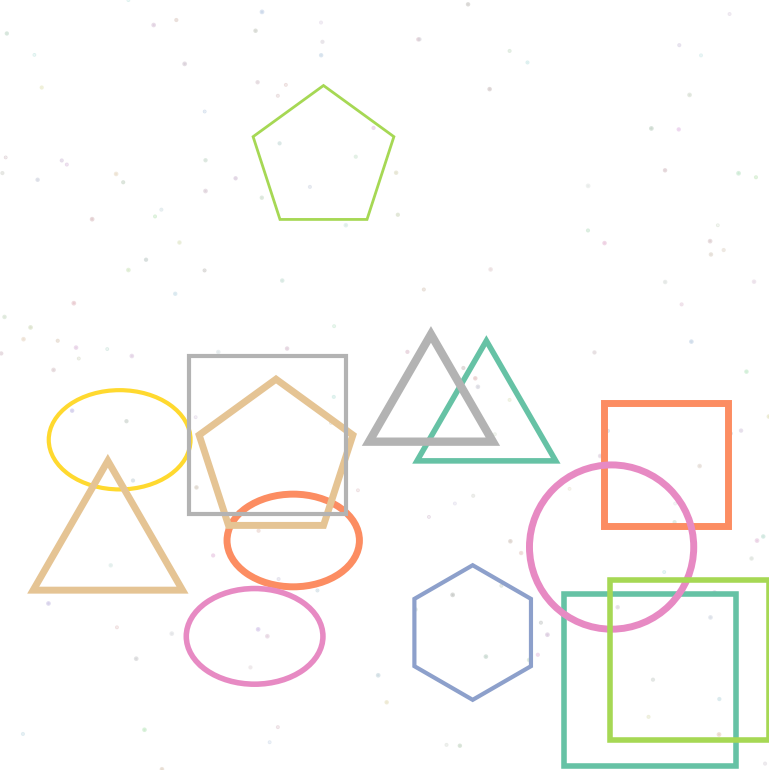[{"shape": "triangle", "thickness": 2, "radius": 0.52, "center": [0.632, 0.453]}, {"shape": "square", "thickness": 2, "radius": 0.56, "center": [0.844, 0.117]}, {"shape": "oval", "thickness": 2.5, "radius": 0.43, "center": [0.381, 0.298]}, {"shape": "square", "thickness": 2.5, "radius": 0.4, "center": [0.865, 0.397]}, {"shape": "hexagon", "thickness": 1.5, "radius": 0.44, "center": [0.614, 0.179]}, {"shape": "oval", "thickness": 2, "radius": 0.44, "center": [0.331, 0.174]}, {"shape": "circle", "thickness": 2.5, "radius": 0.53, "center": [0.794, 0.29]}, {"shape": "pentagon", "thickness": 1, "radius": 0.48, "center": [0.42, 0.793]}, {"shape": "square", "thickness": 2, "radius": 0.52, "center": [0.895, 0.143]}, {"shape": "oval", "thickness": 1.5, "radius": 0.46, "center": [0.155, 0.429]}, {"shape": "triangle", "thickness": 2.5, "radius": 0.56, "center": [0.14, 0.29]}, {"shape": "pentagon", "thickness": 2.5, "radius": 0.52, "center": [0.358, 0.403]}, {"shape": "triangle", "thickness": 3, "radius": 0.46, "center": [0.56, 0.473]}, {"shape": "square", "thickness": 1.5, "radius": 0.51, "center": [0.347, 0.435]}]